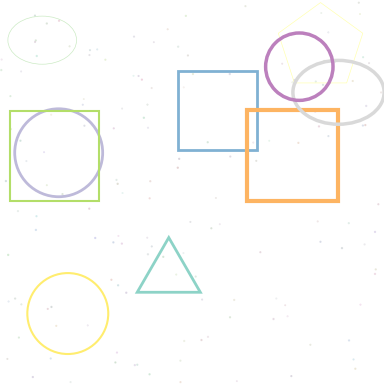[{"shape": "triangle", "thickness": 2, "radius": 0.47, "center": [0.438, 0.288]}, {"shape": "pentagon", "thickness": 0.5, "radius": 0.58, "center": [0.833, 0.878]}, {"shape": "circle", "thickness": 2, "radius": 0.57, "center": [0.152, 0.603]}, {"shape": "square", "thickness": 2, "radius": 0.51, "center": [0.565, 0.712]}, {"shape": "square", "thickness": 3, "radius": 0.59, "center": [0.76, 0.595]}, {"shape": "square", "thickness": 1.5, "radius": 0.58, "center": [0.142, 0.595]}, {"shape": "oval", "thickness": 2.5, "radius": 0.59, "center": [0.879, 0.76]}, {"shape": "circle", "thickness": 2.5, "radius": 0.44, "center": [0.777, 0.827]}, {"shape": "oval", "thickness": 0.5, "radius": 0.45, "center": [0.11, 0.896]}, {"shape": "circle", "thickness": 1.5, "radius": 0.53, "center": [0.176, 0.186]}]